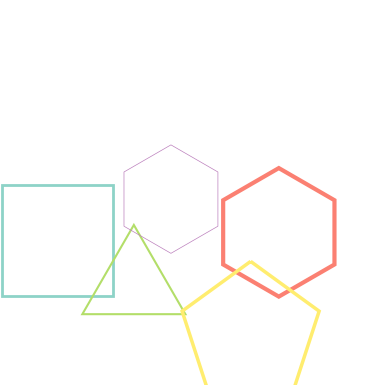[{"shape": "square", "thickness": 2, "radius": 0.72, "center": [0.15, 0.376]}, {"shape": "hexagon", "thickness": 3, "radius": 0.83, "center": [0.724, 0.397]}, {"shape": "triangle", "thickness": 1.5, "radius": 0.77, "center": [0.348, 0.261]}, {"shape": "hexagon", "thickness": 0.5, "radius": 0.7, "center": [0.444, 0.483]}, {"shape": "pentagon", "thickness": 2.5, "radius": 0.94, "center": [0.651, 0.134]}]